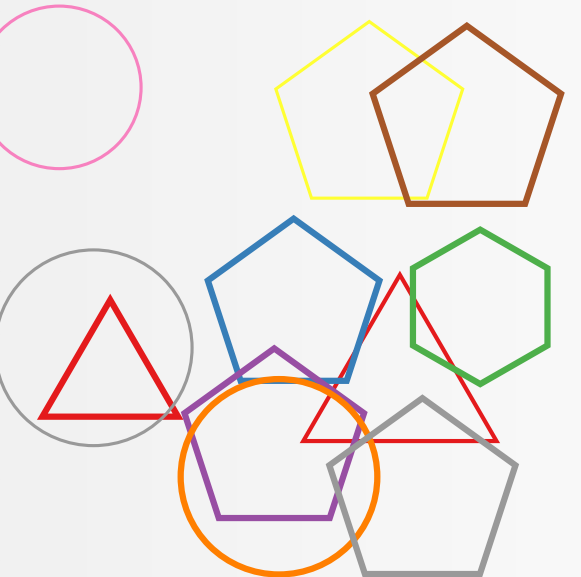[{"shape": "triangle", "thickness": 3, "radius": 0.67, "center": [0.19, 0.345]}, {"shape": "triangle", "thickness": 2, "radius": 0.96, "center": [0.688, 0.331]}, {"shape": "pentagon", "thickness": 3, "radius": 0.78, "center": [0.505, 0.465]}, {"shape": "hexagon", "thickness": 3, "radius": 0.67, "center": [0.826, 0.468]}, {"shape": "pentagon", "thickness": 3, "radius": 0.81, "center": [0.472, 0.233]}, {"shape": "circle", "thickness": 3, "radius": 0.85, "center": [0.48, 0.174]}, {"shape": "pentagon", "thickness": 1.5, "radius": 0.85, "center": [0.635, 0.793]}, {"shape": "pentagon", "thickness": 3, "radius": 0.85, "center": [0.803, 0.784]}, {"shape": "circle", "thickness": 1.5, "radius": 0.7, "center": [0.102, 0.848]}, {"shape": "circle", "thickness": 1.5, "radius": 0.85, "center": [0.161, 0.397]}, {"shape": "pentagon", "thickness": 3, "radius": 0.84, "center": [0.727, 0.141]}]